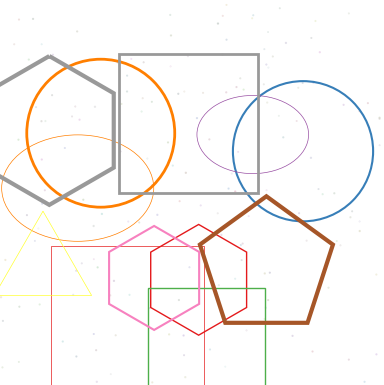[{"shape": "square", "thickness": 0.5, "radius": 0.99, "center": [0.331, 0.164]}, {"shape": "hexagon", "thickness": 1, "radius": 0.72, "center": [0.516, 0.273]}, {"shape": "circle", "thickness": 1.5, "radius": 0.91, "center": [0.787, 0.607]}, {"shape": "square", "thickness": 1, "radius": 0.76, "center": [0.537, 0.101]}, {"shape": "oval", "thickness": 0.5, "radius": 0.73, "center": [0.657, 0.651]}, {"shape": "circle", "thickness": 2, "radius": 0.96, "center": [0.262, 0.654]}, {"shape": "oval", "thickness": 0.5, "radius": 0.99, "center": [0.202, 0.511]}, {"shape": "triangle", "thickness": 0.5, "radius": 0.73, "center": [0.112, 0.306]}, {"shape": "pentagon", "thickness": 3, "radius": 0.91, "center": [0.692, 0.308]}, {"shape": "hexagon", "thickness": 1.5, "radius": 0.68, "center": [0.4, 0.278]}, {"shape": "hexagon", "thickness": 3, "radius": 0.97, "center": [0.128, 0.661]}, {"shape": "square", "thickness": 2, "radius": 0.9, "center": [0.489, 0.679]}]